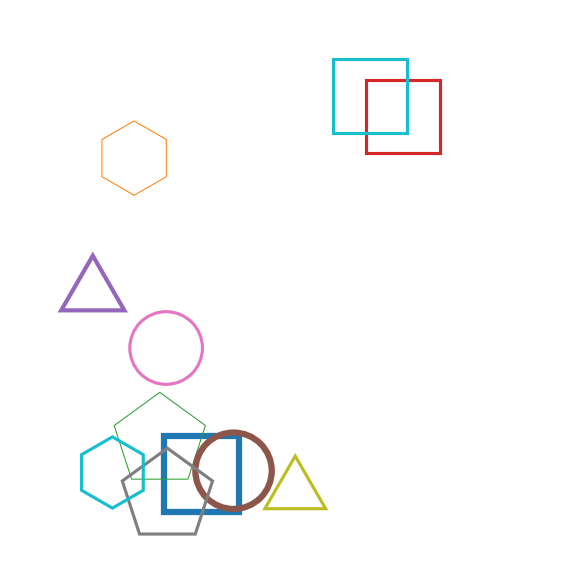[{"shape": "square", "thickness": 3, "radius": 0.33, "center": [0.349, 0.178]}, {"shape": "hexagon", "thickness": 0.5, "radius": 0.32, "center": [0.232, 0.725]}, {"shape": "pentagon", "thickness": 0.5, "radius": 0.42, "center": [0.277, 0.237]}, {"shape": "square", "thickness": 1.5, "radius": 0.32, "center": [0.698, 0.798]}, {"shape": "triangle", "thickness": 2, "radius": 0.32, "center": [0.161, 0.493]}, {"shape": "circle", "thickness": 3, "radius": 0.33, "center": [0.404, 0.184]}, {"shape": "circle", "thickness": 1.5, "radius": 0.31, "center": [0.288, 0.397]}, {"shape": "pentagon", "thickness": 1.5, "radius": 0.41, "center": [0.29, 0.141]}, {"shape": "triangle", "thickness": 1.5, "radius": 0.3, "center": [0.511, 0.149]}, {"shape": "square", "thickness": 1.5, "radius": 0.32, "center": [0.64, 0.832]}, {"shape": "hexagon", "thickness": 1.5, "radius": 0.31, "center": [0.195, 0.181]}]